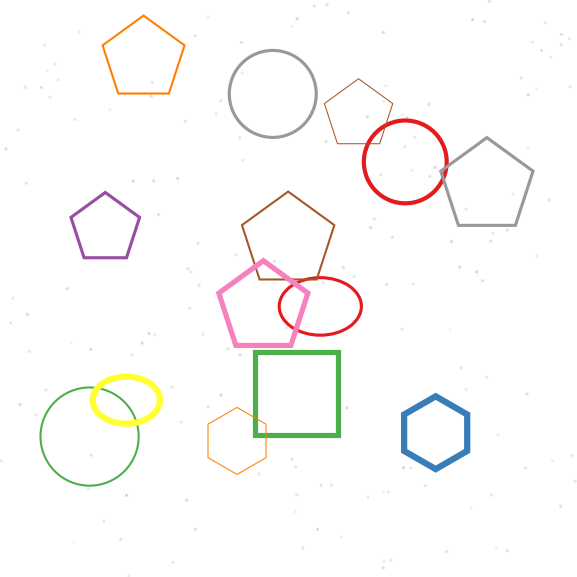[{"shape": "circle", "thickness": 2, "radius": 0.36, "center": [0.702, 0.719]}, {"shape": "oval", "thickness": 1.5, "radius": 0.36, "center": [0.555, 0.469]}, {"shape": "hexagon", "thickness": 3, "radius": 0.32, "center": [0.754, 0.25]}, {"shape": "circle", "thickness": 1, "radius": 0.43, "center": [0.155, 0.243]}, {"shape": "square", "thickness": 2.5, "radius": 0.36, "center": [0.514, 0.317]}, {"shape": "pentagon", "thickness": 1.5, "radius": 0.31, "center": [0.182, 0.603]}, {"shape": "pentagon", "thickness": 1, "radius": 0.37, "center": [0.249, 0.898]}, {"shape": "hexagon", "thickness": 0.5, "radius": 0.29, "center": [0.41, 0.236]}, {"shape": "oval", "thickness": 3, "radius": 0.29, "center": [0.219, 0.306]}, {"shape": "pentagon", "thickness": 0.5, "radius": 0.31, "center": [0.621, 0.801]}, {"shape": "pentagon", "thickness": 1, "radius": 0.42, "center": [0.499, 0.583]}, {"shape": "pentagon", "thickness": 2.5, "radius": 0.41, "center": [0.456, 0.467]}, {"shape": "pentagon", "thickness": 1.5, "radius": 0.42, "center": [0.843, 0.677]}, {"shape": "circle", "thickness": 1.5, "radius": 0.38, "center": [0.472, 0.837]}]